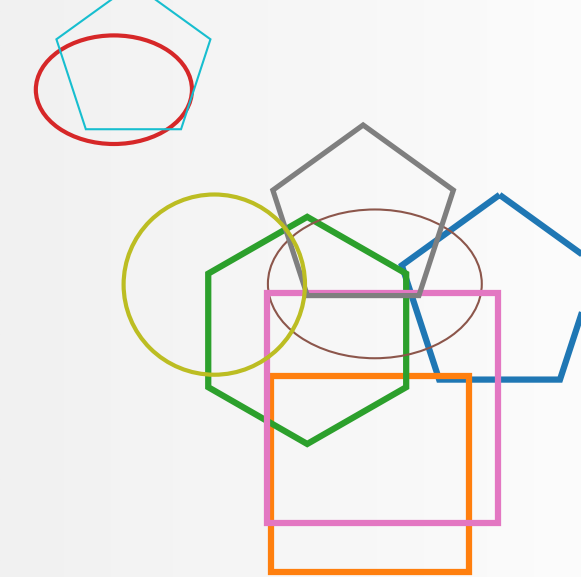[{"shape": "pentagon", "thickness": 3, "radius": 0.88, "center": [0.859, 0.485]}, {"shape": "square", "thickness": 3, "radius": 0.85, "center": [0.637, 0.179]}, {"shape": "hexagon", "thickness": 3, "radius": 0.98, "center": [0.529, 0.427]}, {"shape": "oval", "thickness": 2, "radius": 0.67, "center": [0.196, 0.844]}, {"shape": "oval", "thickness": 1, "radius": 0.92, "center": [0.645, 0.508]}, {"shape": "square", "thickness": 3, "radius": 0.99, "center": [0.659, 0.292]}, {"shape": "pentagon", "thickness": 2.5, "radius": 0.82, "center": [0.625, 0.619]}, {"shape": "circle", "thickness": 2, "radius": 0.78, "center": [0.369, 0.506]}, {"shape": "pentagon", "thickness": 1, "radius": 0.7, "center": [0.23, 0.888]}]